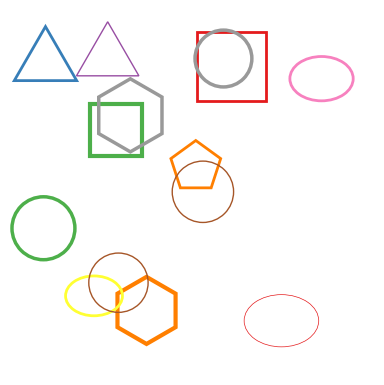[{"shape": "oval", "thickness": 0.5, "radius": 0.48, "center": [0.731, 0.167]}, {"shape": "square", "thickness": 2, "radius": 0.45, "center": [0.601, 0.828]}, {"shape": "triangle", "thickness": 2, "radius": 0.47, "center": [0.118, 0.837]}, {"shape": "square", "thickness": 3, "radius": 0.34, "center": [0.302, 0.662]}, {"shape": "circle", "thickness": 2.5, "radius": 0.41, "center": [0.113, 0.407]}, {"shape": "triangle", "thickness": 1, "radius": 0.47, "center": [0.28, 0.85]}, {"shape": "pentagon", "thickness": 2, "radius": 0.34, "center": [0.509, 0.567]}, {"shape": "hexagon", "thickness": 3, "radius": 0.44, "center": [0.381, 0.194]}, {"shape": "oval", "thickness": 2, "radius": 0.37, "center": [0.244, 0.232]}, {"shape": "circle", "thickness": 1, "radius": 0.4, "center": [0.527, 0.502]}, {"shape": "circle", "thickness": 1, "radius": 0.39, "center": [0.308, 0.266]}, {"shape": "oval", "thickness": 2, "radius": 0.41, "center": [0.835, 0.796]}, {"shape": "hexagon", "thickness": 2.5, "radius": 0.47, "center": [0.339, 0.7]}, {"shape": "circle", "thickness": 2.5, "radius": 0.37, "center": [0.58, 0.848]}]